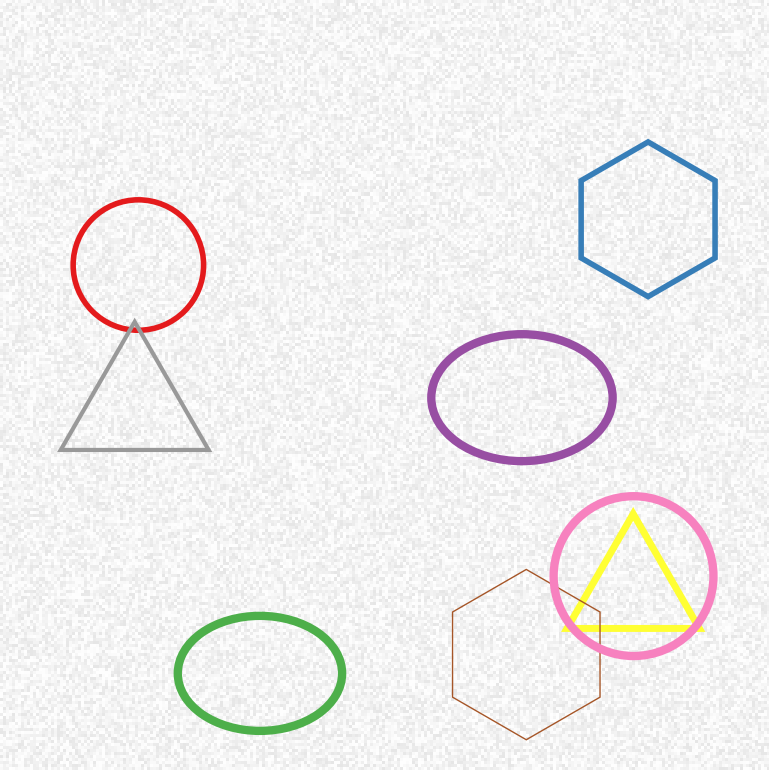[{"shape": "circle", "thickness": 2, "radius": 0.42, "center": [0.18, 0.656]}, {"shape": "hexagon", "thickness": 2, "radius": 0.5, "center": [0.842, 0.715]}, {"shape": "oval", "thickness": 3, "radius": 0.53, "center": [0.338, 0.125]}, {"shape": "oval", "thickness": 3, "radius": 0.59, "center": [0.678, 0.484]}, {"shape": "triangle", "thickness": 2.5, "radius": 0.5, "center": [0.822, 0.233]}, {"shape": "hexagon", "thickness": 0.5, "radius": 0.55, "center": [0.683, 0.15]}, {"shape": "circle", "thickness": 3, "radius": 0.52, "center": [0.823, 0.252]}, {"shape": "triangle", "thickness": 1.5, "radius": 0.55, "center": [0.175, 0.471]}]